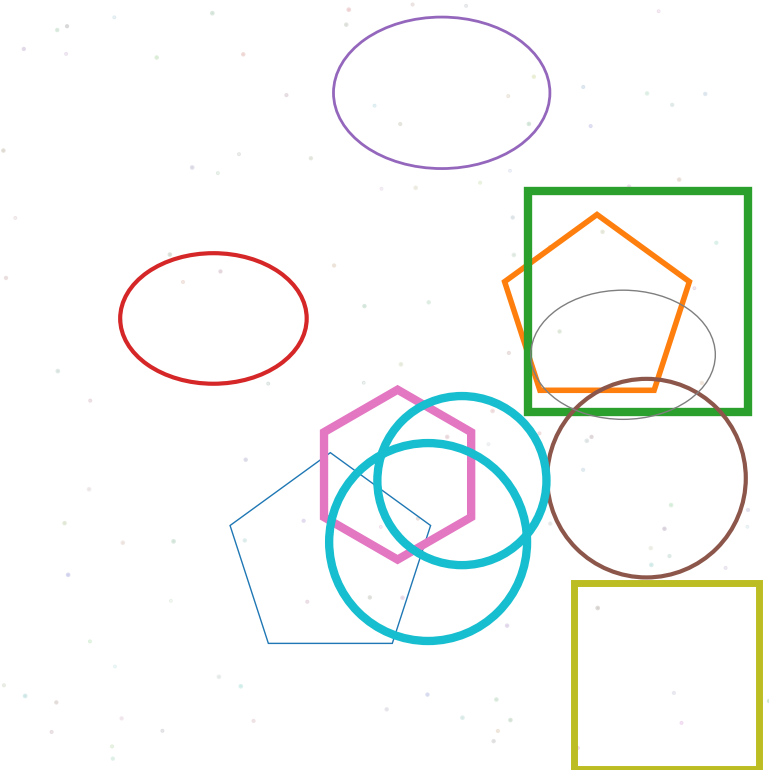[{"shape": "pentagon", "thickness": 0.5, "radius": 0.68, "center": [0.429, 0.275]}, {"shape": "pentagon", "thickness": 2, "radius": 0.63, "center": [0.775, 0.595]}, {"shape": "square", "thickness": 3, "radius": 0.72, "center": [0.829, 0.608]}, {"shape": "oval", "thickness": 1.5, "radius": 0.61, "center": [0.277, 0.586]}, {"shape": "oval", "thickness": 1, "radius": 0.7, "center": [0.574, 0.879]}, {"shape": "circle", "thickness": 1.5, "radius": 0.64, "center": [0.84, 0.379]}, {"shape": "hexagon", "thickness": 3, "radius": 0.55, "center": [0.516, 0.384]}, {"shape": "oval", "thickness": 0.5, "radius": 0.6, "center": [0.809, 0.539]}, {"shape": "square", "thickness": 2.5, "radius": 0.6, "center": [0.865, 0.122]}, {"shape": "circle", "thickness": 3, "radius": 0.64, "center": [0.556, 0.296]}, {"shape": "circle", "thickness": 3, "radius": 0.55, "center": [0.6, 0.376]}]